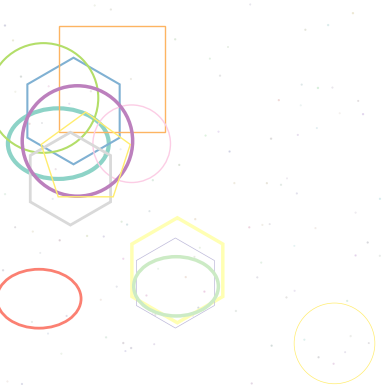[{"shape": "oval", "thickness": 3, "radius": 0.66, "center": [0.152, 0.627]}, {"shape": "hexagon", "thickness": 2.5, "radius": 0.68, "center": [0.461, 0.298]}, {"shape": "hexagon", "thickness": 0.5, "radius": 0.58, "center": [0.456, 0.265]}, {"shape": "oval", "thickness": 2, "radius": 0.55, "center": [0.101, 0.224]}, {"shape": "hexagon", "thickness": 1.5, "radius": 0.69, "center": [0.191, 0.712]}, {"shape": "square", "thickness": 1, "radius": 0.69, "center": [0.291, 0.795]}, {"shape": "circle", "thickness": 1.5, "radius": 0.71, "center": [0.113, 0.746]}, {"shape": "circle", "thickness": 1, "radius": 0.5, "center": [0.342, 0.627]}, {"shape": "hexagon", "thickness": 2, "radius": 0.6, "center": [0.183, 0.536]}, {"shape": "circle", "thickness": 2.5, "radius": 0.72, "center": [0.201, 0.634]}, {"shape": "oval", "thickness": 2.5, "radius": 0.55, "center": [0.457, 0.256]}, {"shape": "circle", "thickness": 0.5, "radius": 0.52, "center": [0.869, 0.108]}, {"shape": "pentagon", "thickness": 1, "radius": 0.61, "center": [0.223, 0.587]}]